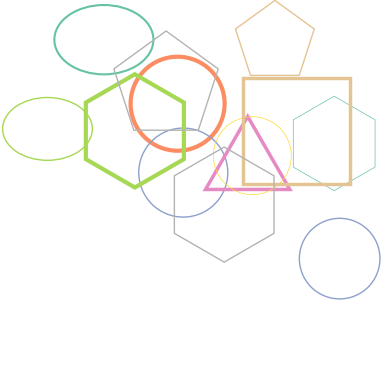[{"shape": "oval", "thickness": 1.5, "radius": 0.64, "center": [0.27, 0.897]}, {"shape": "hexagon", "thickness": 0.5, "radius": 0.61, "center": [0.868, 0.627]}, {"shape": "circle", "thickness": 3, "radius": 0.61, "center": [0.461, 0.731]}, {"shape": "circle", "thickness": 1, "radius": 0.58, "center": [0.476, 0.552]}, {"shape": "circle", "thickness": 1, "radius": 0.52, "center": [0.882, 0.328]}, {"shape": "triangle", "thickness": 2.5, "radius": 0.63, "center": [0.643, 0.571]}, {"shape": "hexagon", "thickness": 3, "radius": 0.74, "center": [0.35, 0.66]}, {"shape": "oval", "thickness": 1, "radius": 0.58, "center": [0.123, 0.665]}, {"shape": "circle", "thickness": 0.5, "radius": 0.51, "center": [0.655, 0.596]}, {"shape": "square", "thickness": 2.5, "radius": 0.69, "center": [0.77, 0.66]}, {"shape": "pentagon", "thickness": 1, "radius": 0.54, "center": [0.714, 0.891]}, {"shape": "pentagon", "thickness": 1, "radius": 0.71, "center": [0.431, 0.777]}, {"shape": "hexagon", "thickness": 1, "radius": 0.75, "center": [0.582, 0.469]}]